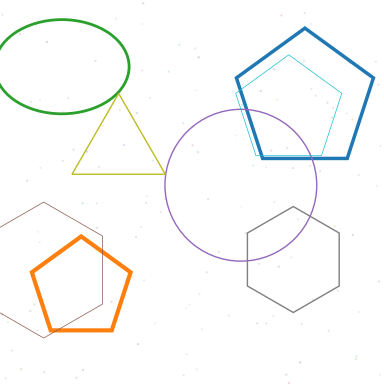[{"shape": "pentagon", "thickness": 2.5, "radius": 0.94, "center": [0.792, 0.74]}, {"shape": "pentagon", "thickness": 3, "radius": 0.67, "center": [0.211, 0.251]}, {"shape": "oval", "thickness": 2, "radius": 0.87, "center": [0.161, 0.827]}, {"shape": "circle", "thickness": 1, "radius": 0.99, "center": [0.626, 0.519]}, {"shape": "hexagon", "thickness": 0.5, "radius": 0.88, "center": [0.113, 0.299]}, {"shape": "hexagon", "thickness": 1, "radius": 0.69, "center": [0.762, 0.326]}, {"shape": "triangle", "thickness": 1, "radius": 0.7, "center": [0.308, 0.617]}, {"shape": "pentagon", "thickness": 0.5, "radius": 0.72, "center": [0.75, 0.713]}]